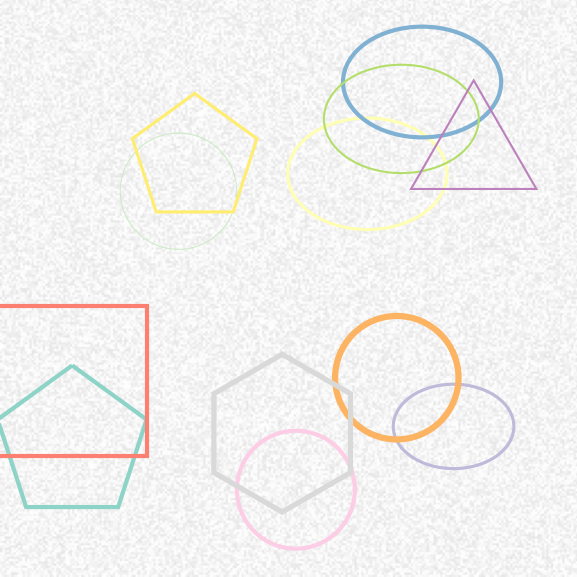[{"shape": "pentagon", "thickness": 2, "radius": 0.68, "center": [0.125, 0.231]}, {"shape": "oval", "thickness": 1.5, "radius": 0.69, "center": [0.636, 0.698]}, {"shape": "oval", "thickness": 1.5, "radius": 0.52, "center": [0.785, 0.261]}, {"shape": "square", "thickness": 2, "radius": 0.65, "center": [0.125, 0.34]}, {"shape": "oval", "thickness": 2, "radius": 0.68, "center": [0.731, 0.857]}, {"shape": "circle", "thickness": 3, "radius": 0.53, "center": [0.687, 0.345]}, {"shape": "oval", "thickness": 1, "radius": 0.67, "center": [0.695, 0.793]}, {"shape": "circle", "thickness": 2, "radius": 0.51, "center": [0.512, 0.151]}, {"shape": "hexagon", "thickness": 2.5, "radius": 0.68, "center": [0.489, 0.249]}, {"shape": "triangle", "thickness": 1, "radius": 0.63, "center": [0.82, 0.735]}, {"shape": "circle", "thickness": 0.5, "radius": 0.5, "center": [0.309, 0.668]}, {"shape": "pentagon", "thickness": 1.5, "radius": 0.57, "center": [0.337, 0.724]}]